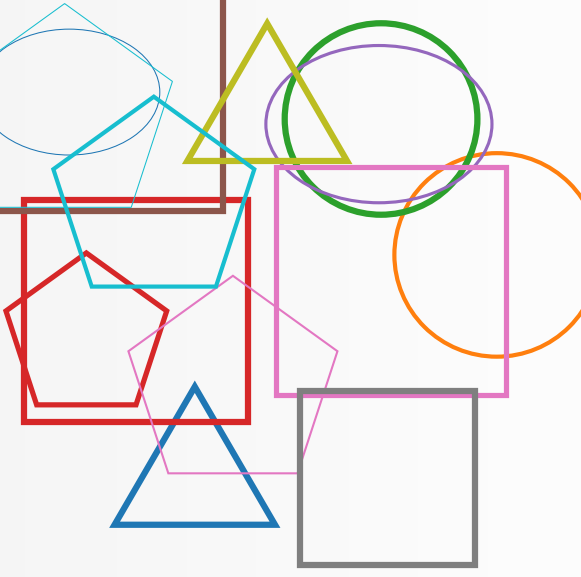[{"shape": "triangle", "thickness": 3, "radius": 0.8, "center": [0.335, 0.17]}, {"shape": "oval", "thickness": 0.5, "radius": 0.78, "center": [0.119, 0.84]}, {"shape": "circle", "thickness": 2, "radius": 0.88, "center": [0.855, 0.558]}, {"shape": "circle", "thickness": 3, "radius": 0.83, "center": [0.656, 0.793]}, {"shape": "square", "thickness": 3, "radius": 0.96, "center": [0.234, 0.461]}, {"shape": "pentagon", "thickness": 2.5, "radius": 0.73, "center": [0.149, 0.416]}, {"shape": "oval", "thickness": 1.5, "radius": 0.97, "center": [0.652, 0.784]}, {"shape": "square", "thickness": 3, "radius": 0.97, "center": [0.189, 0.829]}, {"shape": "pentagon", "thickness": 1, "radius": 0.95, "center": [0.401, 0.332]}, {"shape": "square", "thickness": 2.5, "radius": 0.99, "center": [0.673, 0.513]}, {"shape": "square", "thickness": 3, "radius": 0.75, "center": [0.667, 0.172]}, {"shape": "triangle", "thickness": 3, "radius": 0.79, "center": [0.46, 0.8]}, {"shape": "pentagon", "thickness": 2, "radius": 0.91, "center": [0.265, 0.65]}, {"shape": "pentagon", "thickness": 0.5, "radius": 0.98, "center": [0.111, 0.798]}]